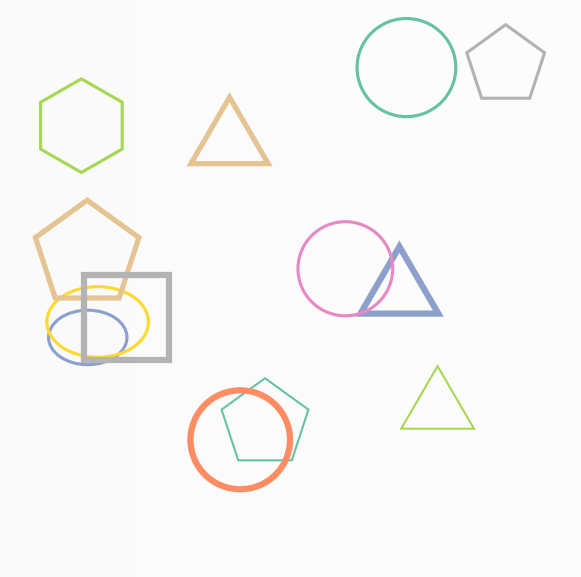[{"shape": "circle", "thickness": 1.5, "radius": 0.42, "center": [0.699, 0.882]}, {"shape": "pentagon", "thickness": 1, "radius": 0.39, "center": [0.456, 0.266]}, {"shape": "circle", "thickness": 3, "radius": 0.43, "center": [0.413, 0.238]}, {"shape": "oval", "thickness": 1.5, "radius": 0.34, "center": [0.151, 0.415]}, {"shape": "triangle", "thickness": 3, "radius": 0.39, "center": [0.687, 0.495]}, {"shape": "circle", "thickness": 1.5, "radius": 0.41, "center": [0.594, 0.534]}, {"shape": "hexagon", "thickness": 1.5, "radius": 0.41, "center": [0.14, 0.782]}, {"shape": "triangle", "thickness": 1, "radius": 0.36, "center": [0.753, 0.293]}, {"shape": "oval", "thickness": 1.5, "radius": 0.44, "center": [0.168, 0.442]}, {"shape": "pentagon", "thickness": 2.5, "radius": 0.47, "center": [0.15, 0.559]}, {"shape": "triangle", "thickness": 2.5, "radius": 0.38, "center": [0.395, 0.754]}, {"shape": "pentagon", "thickness": 1.5, "radius": 0.35, "center": [0.87, 0.886]}, {"shape": "square", "thickness": 3, "radius": 0.37, "center": [0.217, 0.449]}]